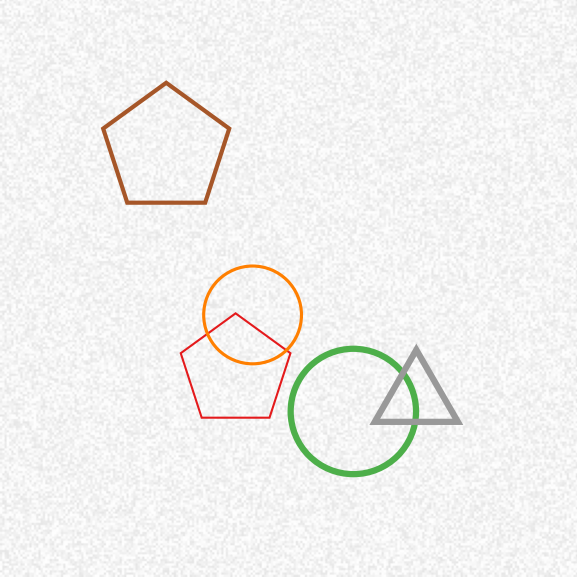[{"shape": "pentagon", "thickness": 1, "radius": 0.5, "center": [0.408, 0.357]}, {"shape": "circle", "thickness": 3, "radius": 0.54, "center": [0.612, 0.287]}, {"shape": "circle", "thickness": 1.5, "radius": 0.42, "center": [0.437, 0.454]}, {"shape": "pentagon", "thickness": 2, "radius": 0.57, "center": [0.288, 0.741]}, {"shape": "triangle", "thickness": 3, "radius": 0.42, "center": [0.721, 0.31]}]